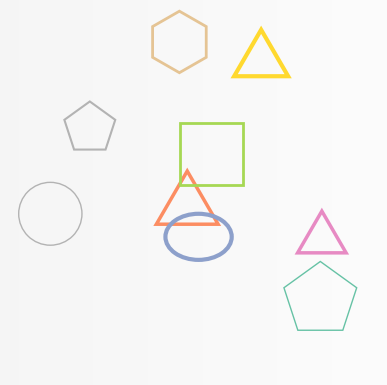[{"shape": "pentagon", "thickness": 1, "radius": 0.49, "center": [0.827, 0.222]}, {"shape": "triangle", "thickness": 2.5, "radius": 0.46, "center": [0.483, 0.464]}, {"shape": "oval", "thickness": 3, "radius": 0.43, "center": [0.512, 0.385]}, {"shape": "triangle", "thickness": 2.5, "radius": 0.36, "center": [0.831, 0.379]}, {"shape": "square", "thickness": 2, "radius": 0.4, "center": [0.546, 0.6]}, {"shape": "triangle", "thickness": 3, "radius": 0.4, "center": [0.674, 0.842]}, {"shape": "hexagon", "thickness": 2, "radius": 0.4, "center": [0.463, 0.891]}, {"shape": "circle", "thickness": 1, "radius": 0.41, "center": [0.13, 0.445]}, {"shape": "pentagon", "thickness": 1.5, "radius": 0.35, "center": [0.232, 0.667]}]